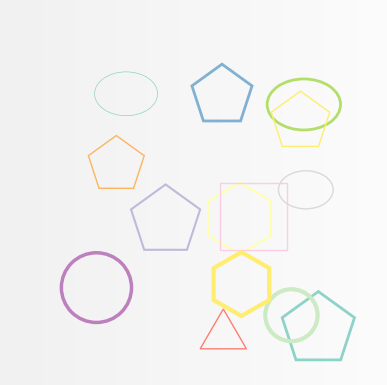[{"shape": "oval", "thickness": 0.5, "radius": 0.41, "center": [0.325, 0.756]}, {"shape": "pentagon", "thickness": 2, "radius": 0.49, "center": [0.822, 0.145]}, {"shape": "hexagon", "thickness": 1.5, "radius": 0.46, "center": [0.619, 0.433]}, {"shape": "pentagon", "thickness": 1.5, "radius": 0.47, "center": [0.427, 0.427]}, {"shape": "triangle", "thickness": 1, "radius": 0.34, "center": [0.576, 0.128]}, {"shape": "pentagon", "thickness": 2, "radius": 0.41, "center": [0.573, 0.752]}, {"shape": "pentagon", "thickness": 1, "radius": 0.38, "center": [0.3, 0.572]}, {"shape": "oval", "thickness": 2, "radius": 0.47, "center": [0.784, 0.729]}, {"shape": "square", "thickness": 1, "radius": 0.43, "center": [0.655, 0.437]}, {"shape": "oval", "thickness": 1, "radius": 0.35, "center": [0.789, 0.507]}, {"shape": "circle", "thickness": 2.5, "radius": 0.45, "center": [0.249, 0.253]}, {"shape": "circle", "thickness": 3, "radius": 0.34, "center": [0.752, 0.181]}, {"shape": "pentagon", "thickness": 1, "radius": 0.4, "center": [0.775, 0.684]}, {"shape": "hexagon", "thickness": 3, "radius": 0.41, "center": [0.623, 0.262]}]